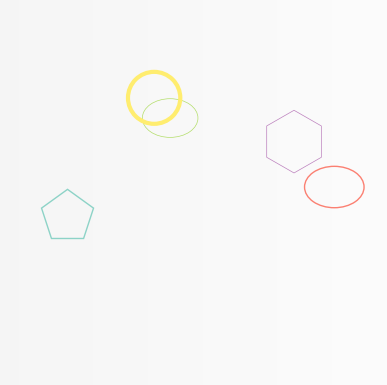[{"shape": "pentagon", "thickness": 1, "radius": 0.35, "center": [0.174, 0.438]}, {"shape": "oval", "thickness": 1, "radius": 0.38, "center": [0.863, 0.514]}, {"shape": "oval", "thickness": 0.5, "radius": 0.36, "center": [0.439, 0.693]}, {"shape": "hexagon", "thickness": 0.5, "radius": 0.41, "center": [0.759, 0.632]}, {"shape": "circle", "thickness": 3, "radius": 0.34, "center": [0.398, 0.746]}]